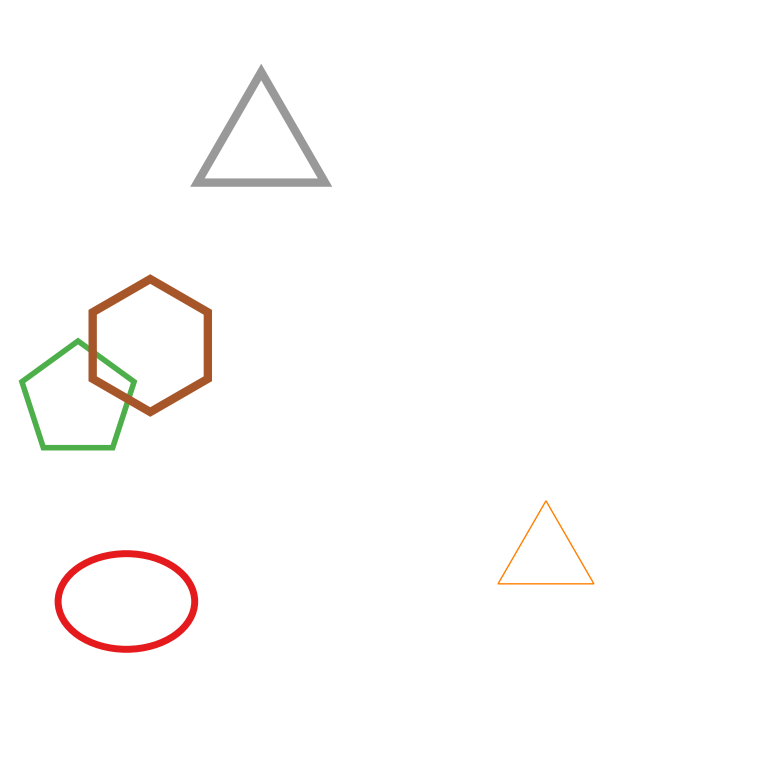[{"shape": "oval", "thickness": 2.5, "radius": 0.44, "center": [0.164, 0.219]}, {"shape": "pentagon", "thickness": 2, "radius": 0.38, "center": [0.101, 0.481]}, {"shape": "triangle", "thickness": 0.5, "radius": 0.36, "center": [0.709, 0.278]}, {"shape": "hexagon", "thickness": 3, "radius": 0.43, "center": [0.195, 0.551]}, {"shape": "triangle", "thickness": 3, "radius": 0.48, "center": [0.339, 0.811]}]